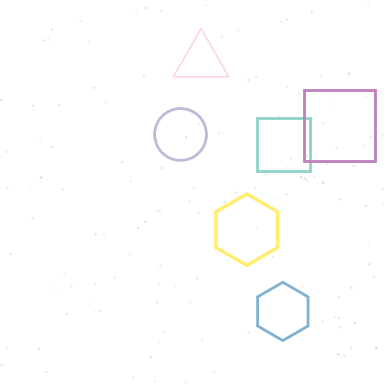[{"shape": "square", "thickness": 2, "radius": 0.34, "center": [0.736, 0.625]}, {"shape": "circle", "thickness": 2, "radius": 0.34, "center": [0.469, 0.651]}, {"shape": "hexagon", "thickness": 2, "radius": 0.38, "center": [0.735, 0.191]}, {"shape": "triangle", "thickness": 1, "radius": 0.42, "center": [0.522, 0.842]}, {"shape": "square", "thickness": 2, "radius": 0.46, "center": [0.883, 0.673]}, {"shape": "hexagon", "thickness": 2.5, "radius": 0.46, "center": [0.641, 0.403]}]